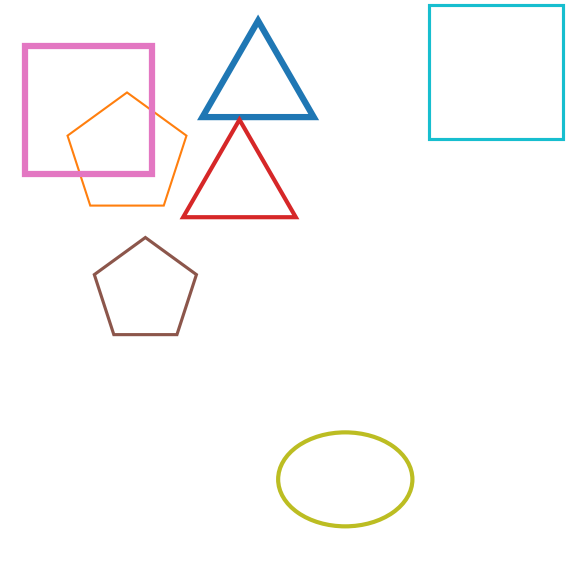[{"shape": "triangle", "thickness": 3, "radius": 0.56, "center": [0.447, 0.852]}, {"shape": "pentagon", "thickness": 1, "radius": 0.54, "center": [0.22, 0.731]}, {"shape": "triangle", "thickness": 2, "radius": 0.56, "center": [0.415, 0.679]}, {"shape": "pentagon", "thickness": 1.5, "radius": 0.46, "center": [0.252, 0.495]}, {"shape": "square", "thickness": 3, "radius": 0.55, "center": [0.153, 0.808]}, {"shape": "oval", "thickness": 2, "radius": 0.58, "center": [0.598, 0.169]}, {"shape": "square", "thickness": 1.5, "radius": 0.58, "center": [0.859, 0.874]}]